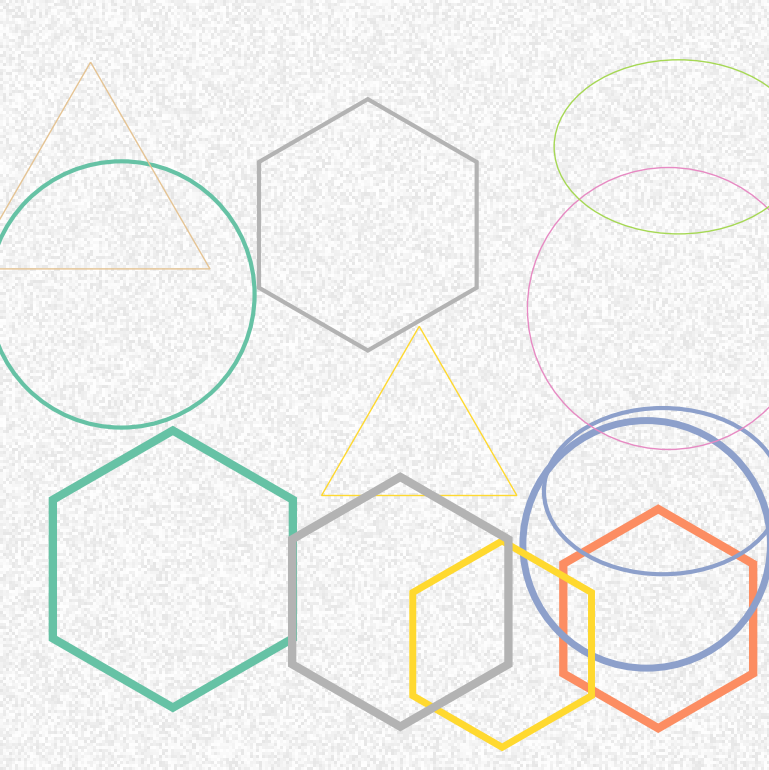[{"shape": "circle", "thickness": 1.5, "radius": 0.86, "center": [0.158, 0.618]}, {"shape": "hexagon", "thickness": 3, "radius": 0.9, "center": [0.224, 0.261]}, {"shape": "hexagon", "thickness": 3, "radius": 0.71, "center": [0.855, 0.197]}, {"shape": "oval", "thickness": 1.5, "radius": 0.77, "center": [0.861, 0.362]}, {"shape": "circle", "thickness": 2.5, "radius": 0.8, "center": [0.84, 0.293]}, {"shape": "circle", "thickness": 0.5, "radius": 0.92, "center": [0.868, 0.599]}, {"shape": "oval", "thickness": 0.5, "radius": 0.81, "center": [0.881, 0.809]}, {"shape": "triangle", "thickness": 0.5, "radius": 0.73, "center": [0.544, 0.43]}, {"shape": "hexagon", "thickness": 2.5, "radius": 0.67, "center": [0.652, 0.163]}, {"shape": "triangle", "thickness": 0.5, "radius": 0.9, "center": [0.118, 0.74]}, {"shape": "hexagon", "thickness": 1.5, "radius": 0.82, "center": [0.478, 0.708]}, {"shape": "hexagon", "thickness": 3, "radius": 0.81, "center": [0.52, 0.218]}]